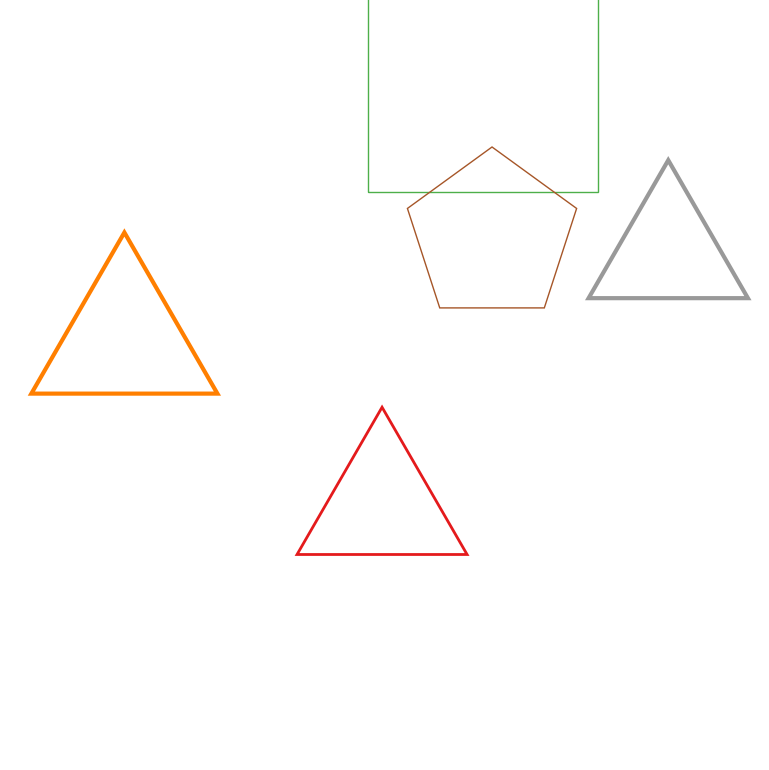[{"shape": "triangle", "thickness": 1, "radius": 0.64, "center": [0.496, 0.344]}, {"shape": "square", "thickness": 0.5, "radius": 0.75, "center": [0.627, 0.899]}, {"shape": "triangle", "thickness": 1.5, "radius": 0.7, "center": [0.162, 0.559]}, {"shape": "pentagon", "thickness": 0.5, "radius": 0.58, "center": [0.639, 0.694]}, {"shape": "triangle", "thickness": 1.5, "radius": 0.6, "center": [0.868, 0.673]}]